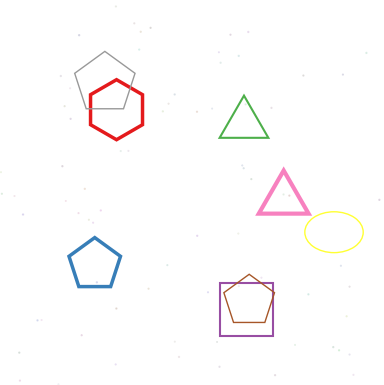[{"shape": "hexagon", "thickness": 2.5, "radius": 0.39, "center": [0.303, 0.715]}, {"shape": "pentagon", "thickness": 2.5, "radius": 0.35, "center": [0.246, 0.312]}, {"shape": "triangle", "thickness": 1.5, "radius": 0.37, "center": [0.634, 0.679]}, {"shape": "square", "thickness": 1.5, "radius": 0.34, "center": [0.641, 0.196]}, {"shape": "oval", "thickness": 1, "radius": 0.38, "center": [0.868, 0.397]}, {"shape": "pentagon", "thickness": 1, "radius": 0.35, "center": [0.647, 0.218]}, {"shape": "triangle", "thickness": 3, "radius": 0.37, "center": [0.737, 0.482]}, {"shape": "pentagon", "thickness": 1, "radius": 0.41, "center": [0.272, 0.784]}]